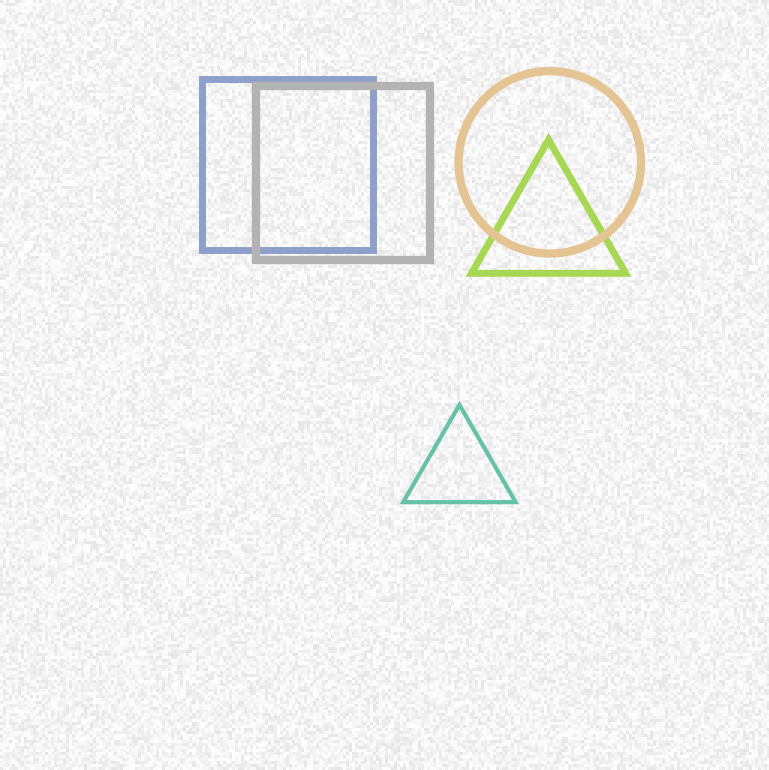[{"shape": "triangle", "thickness": 1.5, "radius": 0.42, "center": [0.597, 0.39]}, {"shape": "square", "thickness": 2.5, "radius": 0.56, "center": [0.374, 0.786]}, {"shape": "triangle", "thickness": 2.5, "radius": 0.58, "center": [0.712, 0.703]}, {"shape": "circle", "thickness": 3, "radius": 0.59, "center": [0.714, 0.789]}, {"shape": "square", "thickness": 3, "radius": 0.56, "center": [0.445, 0.775]}]